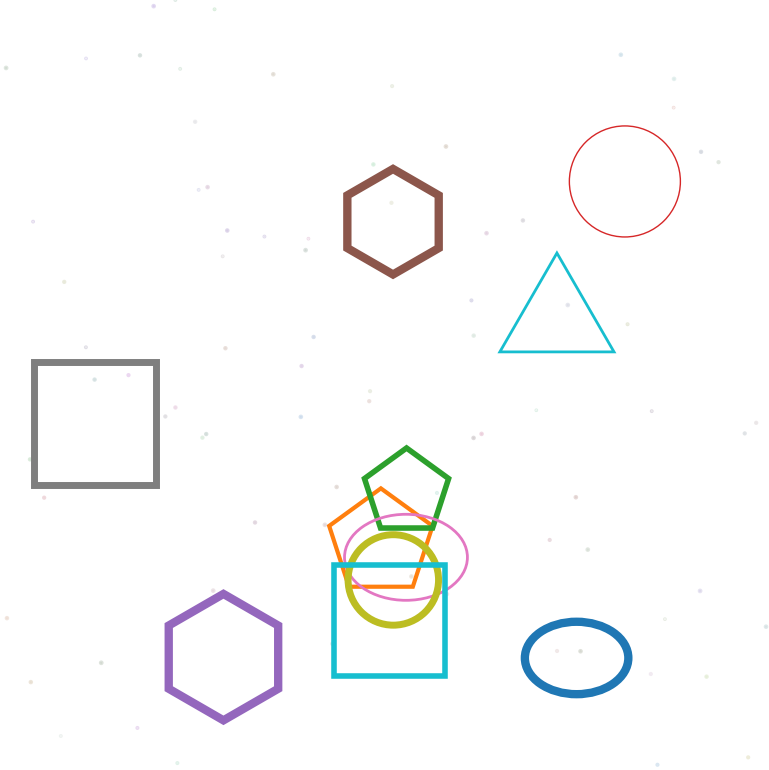[{"shape": "oval", "thickness": 3, "radius": 0.34, "center": [0.749, 0.145]}, {"shape": "pentagon", "thickness": 1.5, "radius": 0.35, "center": [0.495, 0.295]}, {"shape": "pentagon", "thickness": 2, "radius": 0.29, "center": [0.528, 0.361]}, {"shape": "circle", "thickness": 0.5, "radius": 0.36, "center": [0.812, 0.764]}, {"shape": "hexagon", "thickness": 3, "radius": 0.41, "center": [0.29, 0.147]}, {"shape": "hexagon", "thickness": 3, "radius": 0.34, "center": [0.51, 0.712]}, {"shape": "oval", "thickness": 1, "radius": 0.4, "center": [0.527, 0.276]}, {"shape": "square", "thickness": 2.5, "radius": 0.4, "center": [0.123, 0.45]}, {"shape": "circle", "thickness": 2.5, "radius": 0.29, "center": [0.511, 0.247]}, {"shape": "triangle", "thickness": 1, "radius": 0.43, "center": [0.723, 0.586]}, {"shape": "square", "thickness": 2, "radius": 0.36, "center": [0.506, 0.194]}]